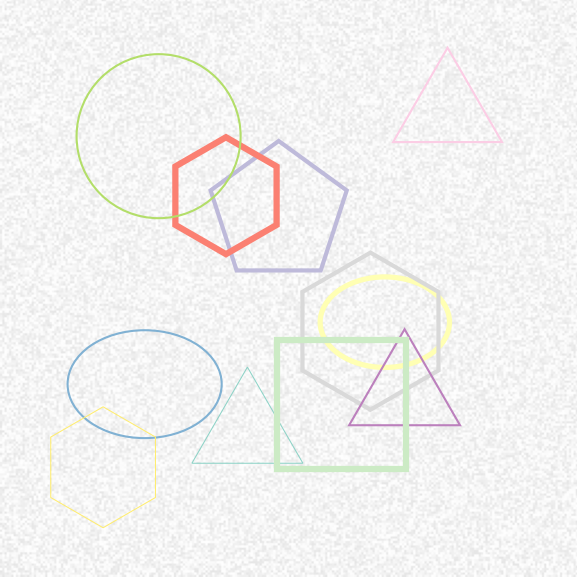[{"shape": "triangle", "thickness": 0.5, "radius": 0.55, "center": [0.428, 0.252]}, {"shape": "oval", "thickness": 2.5, "radius": 0.56, "center": [0.666, 0.441]}, {"shape": "pentagon", "thickness": 2, "radius": 0.62, "center": [0.483, 0.631]}, {"shape": "hexagon", "thickness": 3, "radius": 0.51, "center": [0.391, 0.66]}, {"shape": "oval", "thickness": 1, "radius": 0.67, "center": [0.25, 0.334]}, {"shape": "circle", "thickness": 1, "radius": 0.71, "center": [0.275, 0.763]}, {"shape": "triangle", "thickness": 1, "radius": 0.54, "center": [0.775, 0.808]}, {"shape": "hexagon", "thickness": 2, "radius": 0.68, "center": [0.641, 0.426]}, {"shape": "triangle", "thickness": 1, "radius": 0.55, "center": [0.701, 0.318]}, {"shape": "square", "thickness": 3, "radius": 0.56, "center": [0.591, 0.299]}, {"shape": "hexagon", "thickness": 0.5, "radius": 0.52, "center": [0.179, 0.19]}]